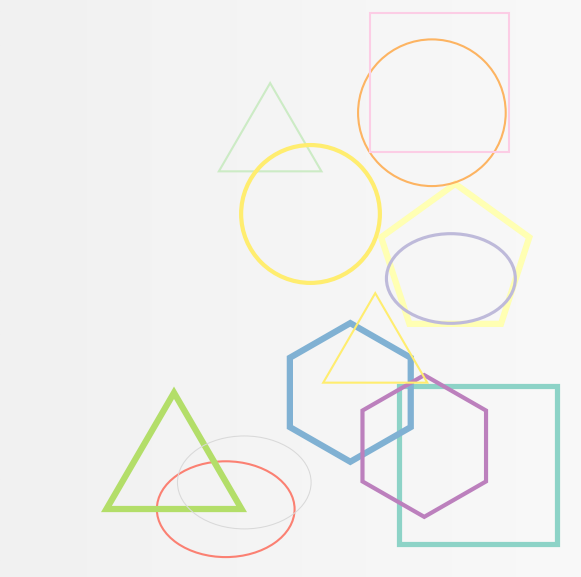[{"shape": "square", "thickness": 2.5, "radius": 0.68, "center": [0.823, 0.194]}, {"shape": "pentagon", "thickness": 3, "radius": 0.67, "center": [0.783, 0.547]}, {"shape": "oval", "thickness": 1.5, "radius": 0.55, "center": [0.776, 0.517]}, {"shape": "oval", "thickness": 1, "radius": 0.59, "center": [0.388, 0.117]}, {"shape": "hexagon", "thickness": 3, "radius": 0.6, "center": [0.603, 0.32]}, {"shape": "circle", "thickness": 1, "radius": 0.64, "center": [0.743, 0.804]}, {"shape": "triangle", "thickness": 3, "radius": 0.67, "center": [0.299, 0.185]}, {"shape": "square", "thickness": 1, "radius": 0.6, "center": [0.756, 0.856]}, {"shape": "oval", "thickness": 0.5, "radius": 0.57, "center": [0.42, 0.164]}, {"shape": "hexagon", "thickness": 2, "radius": 0.61, "center": [0.73, 0.227]}, {"shape": "triangle", "thickness": 1, "radius": 0.51, "center": [0.465, 0.753]}, {"shape": "circle", "thickness": 2, "radius": 0.6, "center": [0.534, 0.629]}, {"shape": "triangle", "thickness": 1, "radius": 0.52, "center": [0.646, 0.388]}]